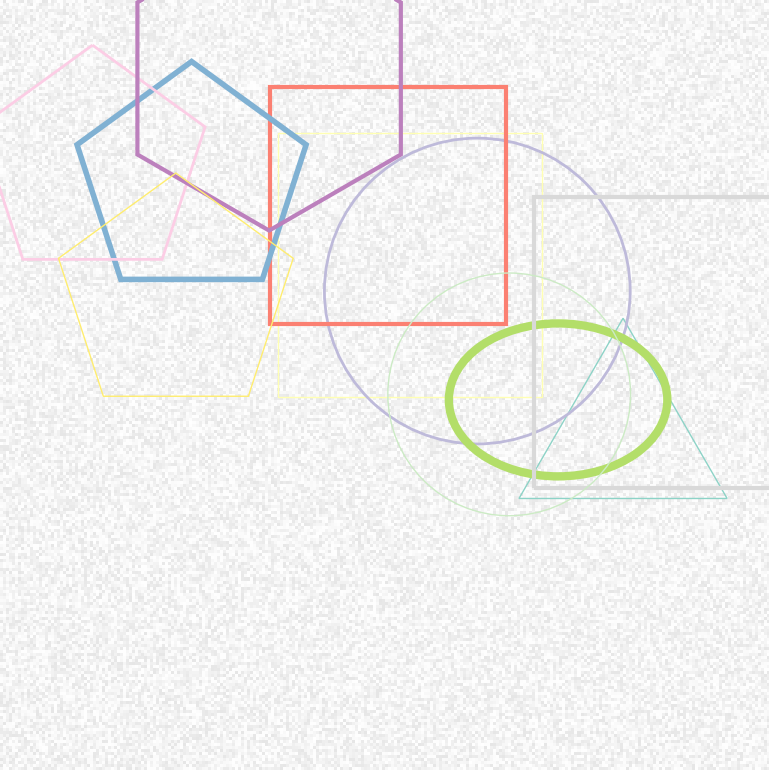[{"shape": "triangle", "thickness": 0.5, "radius": 0.78, "center": [0.809, 0.431]}, {"shape": "square", "thickness": 0.5, "radius": 0.86, "center": [0.532, 0.656]}, {"shape": "circle", "thickness": 1, "radius": 0.99, "center": [0.62, 0.622]}, {"shape": "square", "thickness": 1.5, "radius": 0.77, "center": [0.504, 0.734]}, {"shape": "pentagon", "thickness": 2, "radius": 0.78, "center": [0.249, 0.764]}, {"shape": "oval", "thickness": 3, "radius": 0.71, "center": [0.725, 0.481]}, {"shape": "pentagon", "thickness": 1, "radius": 0.77, "center": [0.12, 0.788]}, {"shape": "square", "thickness": 1.5, "radius": 0.95, "center": [0.883, 0.555]}, {"shape": "hexagon", "thickness": 1.5, "radius": 0.99, "center": [0.35, 0.898]}, {"shape": "circle", "thickness": 0.5, "radius": 0.79, "center": [0.661, 0.488]}, {"shape": "pentagon", "thickness": 0.5, "radius": 0.8, "center": [0.228, 0.615]}]